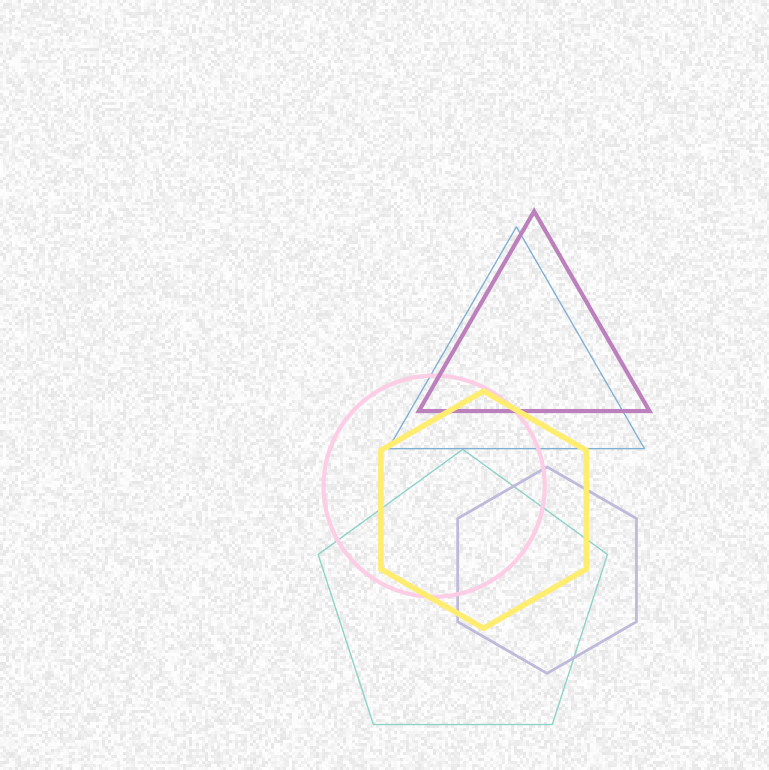[{"shape": "pentagon", "thickness": 0.5, "radius": 0.99, "center": [0.601, 0.219]}, {"shape": "hexagon", "thickness": 1, "radius": 0.67, "center": [0.71, 0.26]}, {"shape": "triangle", "thickness": 0.5, "radius": 0.96, "center": [0.671, 0.513]}, {"shape": "circle", "thickness": 1.5, "radius": 0.72, "center": [0.564, 0.369]}, {"shape": "triangle", "thickness": 1.5, "radius": 0.86, "center": [0.694, 0.553]}, {"shape": "hexagon", "thickness": 2, "radius": 0.77, "center": [0.628, 0.338]}]